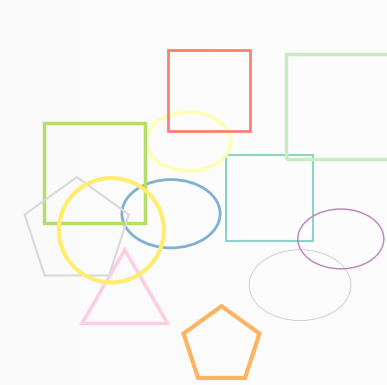[{"shape": "square", "thickness": 1.5, "radius": 0.56, "center": [0.695, 0.486]}, {"shape": "oval", "thickness": 2.5, "radius": 0.55, "center": [0.486, 0.633]}, {"shape": "oval", "thickness": 0.5, "radius": 0.66, "center": [0.774, 0.259]}, {"shape": "square", "thickness": 2, "radius": 0.53, "center": [0.539, 0.766]}, {"shape": "oval", "thickness": 2, "radius": 0.63, "center": [0.441, 0.445]}, {"shape": "pentagon", "thickness": 3, "radius": 0.52, "center": [0.572, 0.102]}, {"shape": "square", "thickness": 2.5, "radius": 0.65, "center": [0.243, 0.552]}, {"shape": "triangle", "thickness": 2.5, "radius": 0.64, "center": [0.322, 0.224]}, {"shape": "pentagon", "thickness": 1.5, "radius": 0.71, "center": [0.198, 0.399]}, {"shape": "oval", "thickness": 1, "radius": 0.55, "center": [0.88, 0.379]}, {"shape": "square", "thickness": 2.5, "radius": 0.68, "center": [0.874, 0.724]}, {"shape": "circle", "thickness": 3, "radius": 0.68, "center": [0.287, 0.402]}]